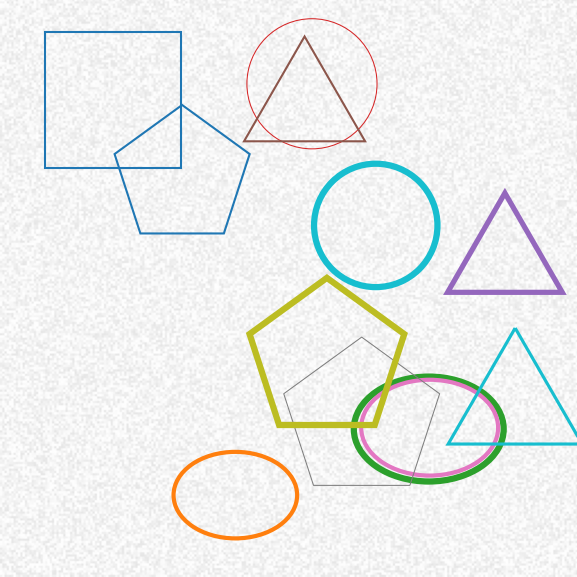[{"shape": "square", "thickness": 1, "radius": 0.59, "center": [0.195, 0.825]}, {"shape": "pentagon", "thickness": 1, "radius": 0.61, "center": [0.315, 0.694]}, {"shape": "oval", "thickness": 2, "radius": 0.54, "center": [0.408, 0.142]}, {"shape": "oval", "thickness": 3, "radius": 0.65, "center": [0.742, 0.256]}, {"shape": "circle", "thickness": 0.5, "radius": 0.56, "center": [0.54, 0.854]}, {"shape": "triangle", "thickness": 2.5, "radius": 0.57, "center": [0.874, 0.55]}, {"shape": "triangle", "thickness": 1, "radius": 0.61, "center": [0.527, 0.815]}, {"shape": "oval", "thickness": 2, "radius": 0.59, "center": [0.744, 0.259]}, {"shape": "pentagon", "thickness": 0.5, "radius": 0.71, "center": [0.626, 0.273]}, {"shape": "pentagon", "thickness": 3, "radius": 0.7, "center": [0.566, 0.377]}, {"shape": "circle", "thickness": 3, "radius": 0.53, "center": [0.651, 0.609]}, {"shape": "triangle", "thickness": 1.5, "radius": 0.67, "center": [0.892, 0.297]}]